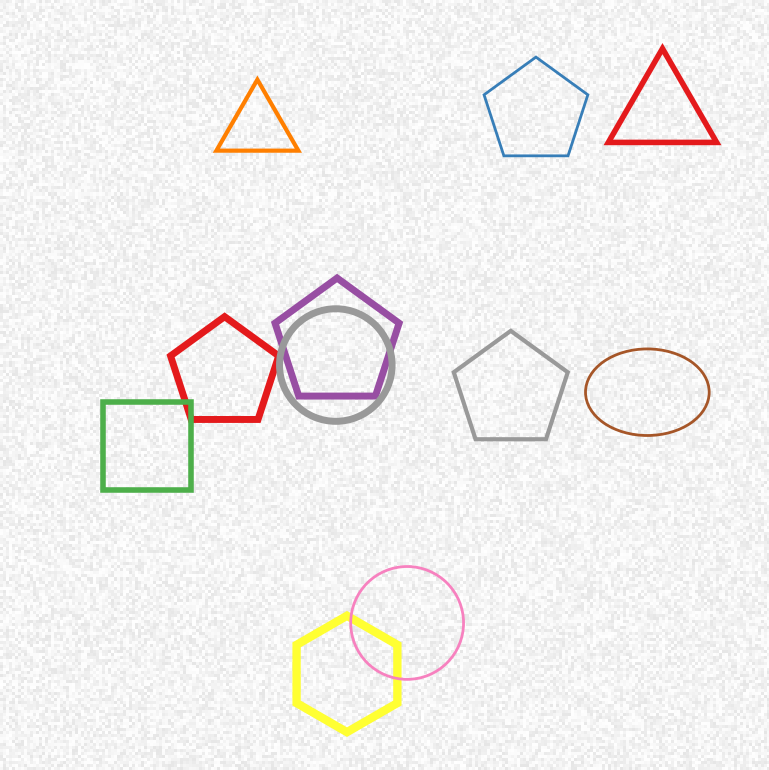[{"shape": "pentagon", "thickness": 2.5, "radius": 0.37, "center": [0.292, 0.515]}, {"shape": "triangle", "thickness": 2, "radius": 0.41, "center": [0.86, 0.856]}, {"shape": "pentagon", "thickness": 1, "radius": 0.35, "center": [0.696, 0.855]}, {"shape": "square", "thickness": 2, "radius": 0.29, "center": [0.191, 0.421]}, {"shape": "pentagon", "thickness": 2.5, "radius": 0.42, "center": [0.438, 0.554]}, {"shape": "triangle", "thickness": 1.5, "radius": 0.31, "center": [0.334, 0.835]}, {"shape": "hexagon", "thickness": 3, "radius": 0.38, "center": [0.451, 0.125]}, {"shape": "oval", "thickness": 1, "radius": 0.4, "center": [0.841, 0.491]}, {"shape": "circle", "thickness": 1, "radius": 0.37, "center": [0.529, 0.191]}, {"shape": "pentagon", "thickness": 1.5, "radius": 0.39, "center": [0.663, 0.492]}, {"shape": "circle", "thickness": 2.5, "radius": 0.37, "center": [0.436, 0.526]}]